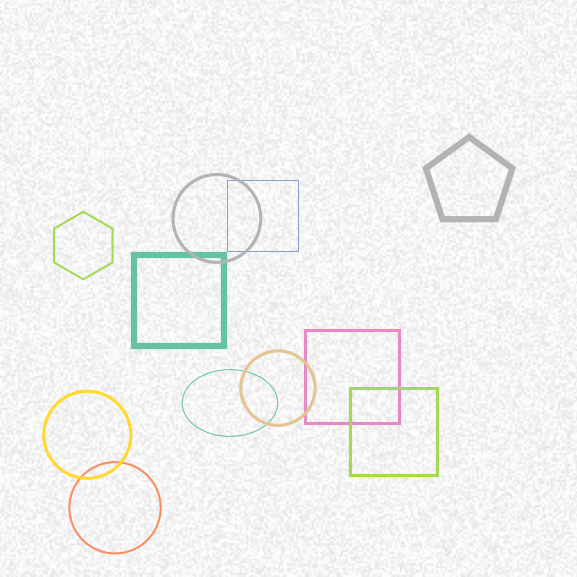[{"shape": "oval", "thickness": 0.5, "radius": 0.41, "center": [0.398, 0.301]}, {"shape": "square", "thickness": 3, "radius": 0.39, "center": [0.31, 0.479]}, {"shape": "circle", "thickness": 1, "radius": 0.4, "center": [0.199, 0.12]}, {"shape": "square", "thickness": 0.5, "radius": 0.31, "center": [0.454, 0.626]}, {"shape": "square", "thickness": 1.5, "radius": 0.4, "center": [0.61, 0.347]}, {"shape": "square", "thickness": 1.5, "radius": 0.38, "center": [0.682, 0.252]}, {"shape": "hexagon", "thickness": 1, "radius": 0.29, "center": [0.144, 0.574]}, {"shape": "circle", "thickness": 1.5, "radius": 0.38, "center": [0.151, 0.246]}, {"shape": "circle", "thickness": 1.5, "radius": 0.32, "center": [0.481, 0.327]}, {"shape": "circle", "thickness": 1.5, "radius": 0.38, "center": [0.376, 0.621]}, {"shape": "pentagon", "thickness": 3, "radius": 0.39, "center": [0.812, 0.683]}]